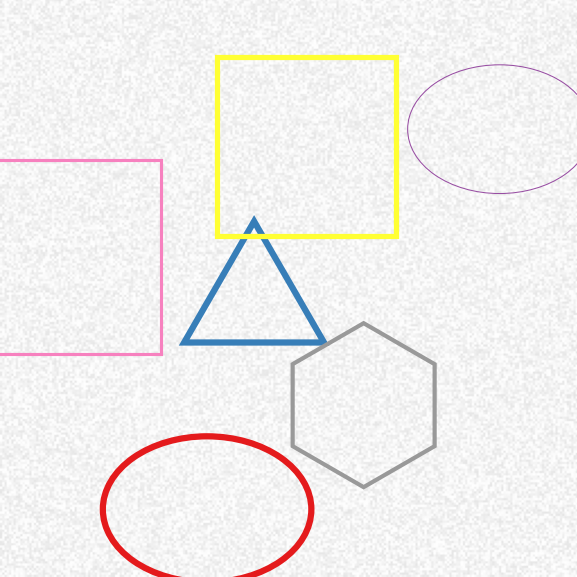[{"shape": "oval", "thickness": 3, "radius": 0.9, "center": [0.359, 0.117]}, {"shape": "triangle", "thickness": 3, "radius": 0.7, "center": [0.44, 0.476]}, {"shape": "oval", "thickness": 0.5, "radius": 0.8, "center": [0.865, 0.775]}, {"shape": "square", "thickness": 2.5, "radius": 0.78, "center": [0.531, 0.746]}, {"shape": "square", "thickness": 1.5, "radius": 0.84, "center": [0.111, 0.555]}, {"shape": "hexagon", "thickness": 2, "radius": 0.71, "center": [0.63, 0.298]}]